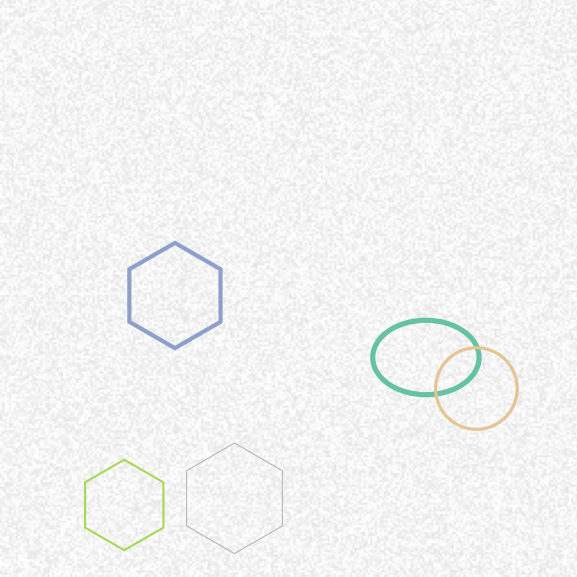[{"shape": "oval", "thickness": 2.5, "radius": 0.46, "center": [0.738, 0.38]}, {"shape": "hexagon", "thickness": 2, "radius": 0.46, "center": [0.303, 0.487]}, {"shape": "hexagon", "thickness": 1, "radius": 0.39, "center": [0.215, 0.125]}, {"shape": "circle", "thickness": 1.5, "radius": 0.35, "center": [0.825, 0.326]}, {"shape": "hexagon", "thickness": 0.5, "radius": 0.48, "center": [0.406, 0.136]}]